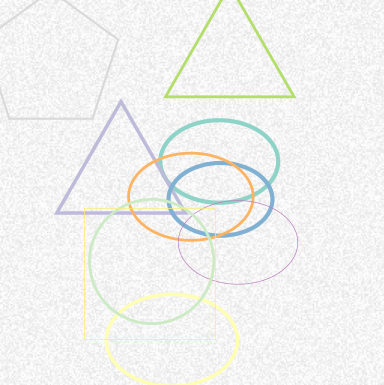[{"shape": "oval", "thickness": 3, "radius": 0.77, "center": [0.569, 0.581]}, {"shape": "oval", "thickness": 2.5, "radius": 0.85, "center": [0.447, 0.116]}, {"shape": "triangle", "thickness": 2.5, "radius": 0.96, "center": [0.314, 0.543]}, {"shape": "oval", "thickness": 3, "radius": 0.67, "center": [0.573, 0.482]}, {"shape": "oval", "thickness": 2, "radius": 0.81, "center": [0.496, 0.489]}, {"shape": "triangle", "thickness": 2, "radius": 0.96, "center": [0.597, 0.845]}, {"shape": "pentagon", "thickness": 1.5, "radius": 0.92, "center": [0.132, 0.84]}, {"shape": "oval", "thickness": 0.5, "radius": 0.78, "center": [0.618, 0.37]}, {"shape": "circle", "thickness": 2, "radius": 0.81, "center": [0.394, 0.321]}, {"shape": "square", "thickness": 0.5, "radius": 0.85, "center": [0.387, 0.29]}]